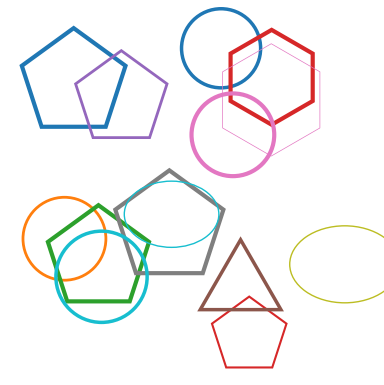[{"shape": "pentagon", "thickness": 3, "radius": 0.71, "center": [0.191, 0.785]}, {"shape": "circle", "thickness": 2.5, "radius": 0.51, "center": [0.574, 0.875]}, {"shape": "circle", "thickness": 2, "radius": 0.54, "center": [0.167, 0.38]}, {"shape": "pentagon", "thickness": 3, "radius": 0.69, "center": [0.256, 0.329]}, {"shape": "pentagon", "thickness": 1.5, "radius": 0.51, "center": [0.647, 0.128]}, {"shape": "hexagon", "thickness": 3, "radius": 0.62, "center": [0.706, 0.799]}, {"shape": "pentagon", "thickness": 2, "radius": 0.62, "center": [0.315, 0.744]}, {"shape": "triangle", "thickness": 2.5, "radius": 0.61, "center": [0.625, 0.256]}, {"shape": "circle", "thickness": 3, "radius": 0.54, "center": [0.605, 0.65]}, {"shape": "hexagon", "thickness": 0.5, "radius": 0.73, "center": [0.705, 0.741]}, {"shape": "pentagon", "thickness": 3, "radius": 0.74, "center": [0.44, 0.41]}, {"shape": "oval", "thickness": 1, "radius": 0.71, "center": [0.895, 0.313]}, {"shape": "oval", "thickness": 1, "radius": 0.61, "center": [0.446, 0.444]}, {"shape": "circle", "thickness": 2.5, "radius": 0.59, "center": [0.264, 0.281]}]